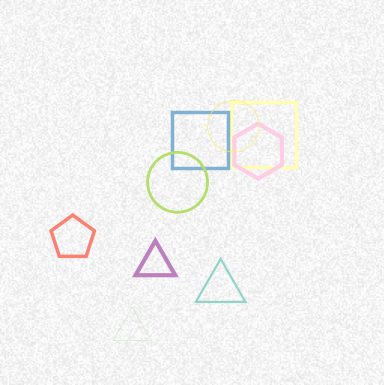[{"shape": "triangle", "thickness": 1.5, "radius": 0.37, "center": [0.573, 0.253]}, {"shape": "square", "thickness": 2.5, "radius": 0.42, "center": [0.685, 0.651]}, {"shape": "pentagon", "thickness": 2.5, "radius": 0.3, "center": [0.189, 0.382]}, {"shape": "square", "thickness": 2.5, "radius": 0.36, "center": [0.52, 0.636]}, {"shape": "circle", "thickness": 2, "radius": 0.39, "center": [0.461, 0.526]}, {"shape": "hexagon", "thickness": 3, "radius": 0.36, "center": [0.67, 0.607]}, {"shape": "triangle", "thickness": 3, "radius": 0.3, "center": [0.404, 0.315]}, {"shape": "triangle", "thickness": 0.5, "radius": 0.29, "center": [0.343, 0.144]}, {"shape": "circle", "thickness": 0.5, "radius": 0.33, "center": [0.606, 0.672]}]